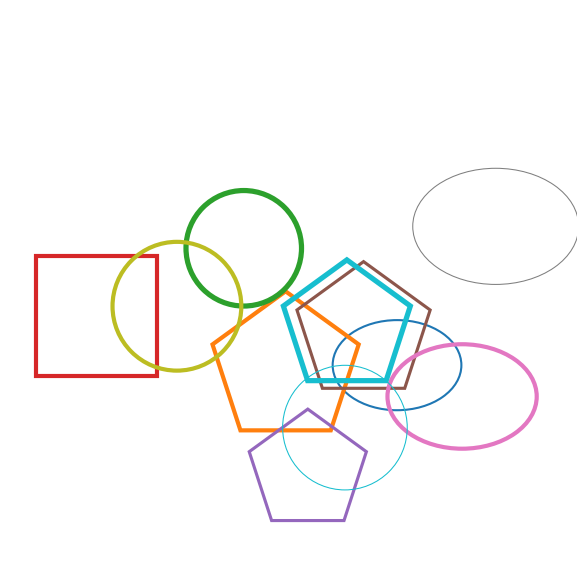[{"shape": "oval", "thickness": 1, "radius": 0.56, "center": [0.687, 0.367]}, {"shape": "pentagon", "thickness": 2, "radius": 0.67, "center": [0.495, 0.362]}, {"shape": "circle", "thickness": 2.5, "radius": 0.5, "center": [0.422, 0.569]}, {"shape": "square", "thickness": 2, "radius": 0.52, "center": [0.167, 0.452]}, {"shape": "pentagon", "thickness": 1.5, "radius": 0.53, "center": [0.533, 0.184]}, {"shape": "pentagon", "thickness": 1.5, "radius": 0.61, "center": [0.63, 0.425]}, {"shape": "oval", "thickness": 2, "radius": 0.65, "center": [0.8, 0.313]}, {"shape": "oval", "thickness": 0.5, "radius": 0.72, "center": [0.858, 0.607]}, {"shape": "circle", "thickness": 2, "radius": 0.56, "center": [0.306, 0.469]}, {"shape": "circle", "thickness": 0.5, "radius": 0.54, "center": [0.597, 0.259]}, {"shape": "pentagon", "thickness": 2.5, "radius": 0.58, "center": [0.601, 0.434]}]